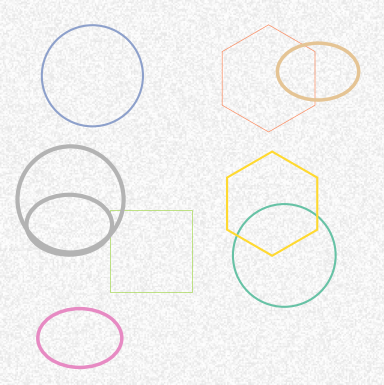[{"shape": "circle", "thickness": 1.5, "radius": 0.67, "center": [0.738, 0.337]}, {"shape": "hexagon", "thickness": 0.5, "radius": 0.7, "center": [0.698, 0.796]}, {"shape": "circle", "thickness": 1.5, "radius": 0.66, "center": [0.24, 0.803]}, {"shape": "oval", "thickness": 2.5, "radius": 0.55, "center": [0.207, 0.122]}, {"shape": "square", "thickness": 0.5, "radius": 0.53, "center": [0.393, 0.349]}, {"shape": "hexagon", "thickness": 1.5, "radius": 0.68, "center": [0.707, 0.471]}, {"shape": "oval", "thickness": 2.5, "radius": 0.53, "center": [0.826, 0.814]}, {"shape": "oval", "thickness": 3, "radius": 0.56, "center": [0.18, 0.416]}, {"shape": "circle", "thickness": 3, "radius": 0.69, "center": [0.183, 0.482]}]